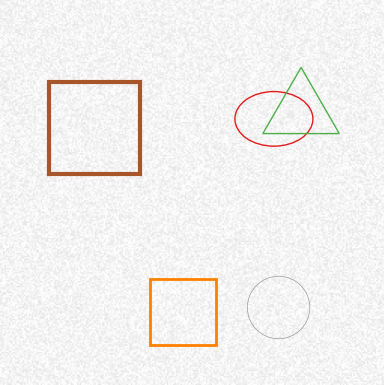[{"shape": "oval", "thickness": 1, "radius": 0.51, "center": [0.711, 0.691]}, {"shape": "triangle", "thickness": 1, "radius": 0.57, "center": [0.782, 0.71]}, {"shape": "square", "thickness": 2, "radius": 0.43, "center": [0.476, 0.189]}, {"shape": "square", "thickness": 3, "radius": 0.59, "center": [0.246, 0.668]}, {"shape": "circle", "thickness": 0.5, "radius": 0.41, "center": [0.724, 0.201]}]